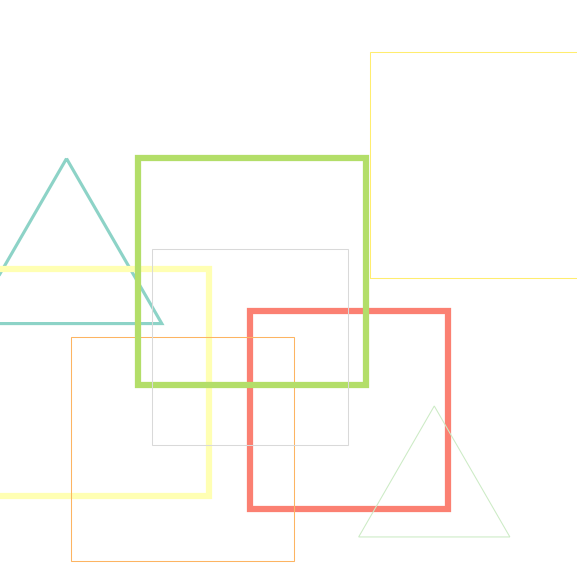[{"shape": "triangle", "thickness": 1.5, "radius": 0.95, "center": [0.115, 0.534]}, {"shape": "square", "thickness": 3, "radius": 0.98, "center": [0.165, 0.337]}, {"shape": "square", "thickness": 3, "radius": 0.86, "center": [0.604, 0.289]}, {"shape": "square", "thickness": 0.5, "radius": 0.97, "center": [0.316, 0.222]}, {"shape": "square", "thickness": 3, "radius": 0.98, "center": [0.436, 0.529]}, {"shape": "square", "thickness": 0.5, "radius": 0.85, "center": [0.433, 0.398]}, {"shape": "triangle", "thickness": 0.5, "radius": 0.76, "center": [0.752, 0.145]}, {"shape": "square", "thickness": 0.5, "radius": 0.98, "center": [0.836, 0.714]}]